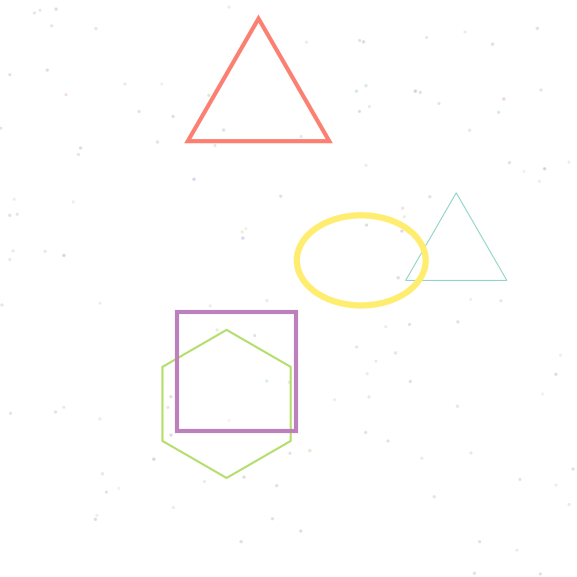[{"shape": "triangle", "thickness": 0.5, "radius": 0.51, "center": [0.79, 0.564]}, {"shape": "triangle", "thickness": 2, "radius": 0.71, "center": [0.448, 0.825]}, {"shape": "hexagon", "thickness": 1, "radius": 0.64, "center": [0.392, 0.3]}, {"shape": "square", "thickness": 2, "radius": 0.51, "center": [0.409, 0.355]}, {"shape": "oval", "thickness": 3, "radius": 0.56, "center": [0.626, 0.548]}]